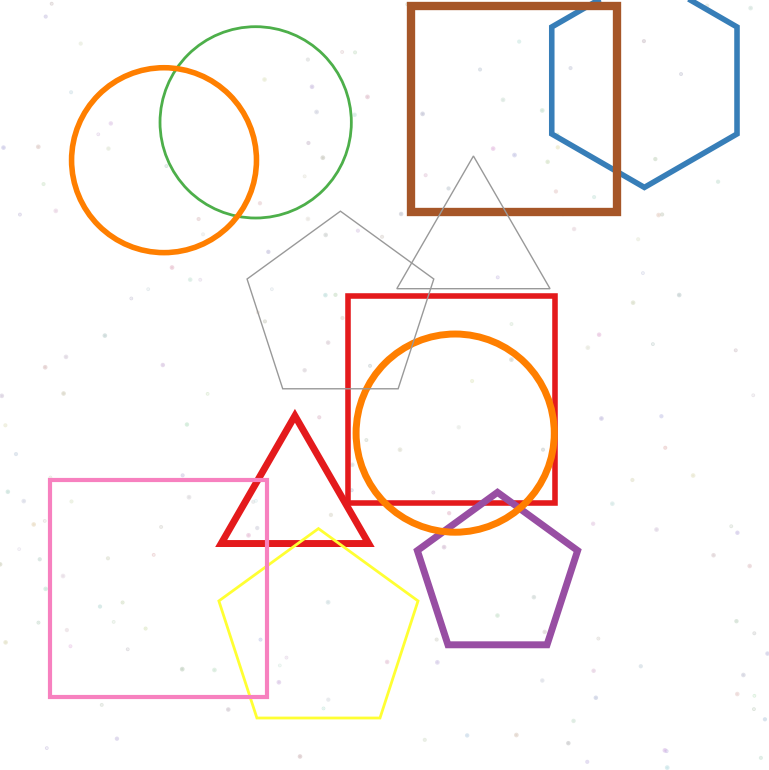[{"shape": "square", "thickness": 2, "radius": 0.67, "center": [0.586, 0.481]}, {"shape": "triangle", "thickness": 2.5, "radius": 0.55, "center": [0.383, 0.349]}, {"shape": "hexagon", "thickness": 2, "radius": 0.69, "center": [0.837, 0.896]}, {"shape": "circle", "thickness": 1, "radius": 0.62, "center": [0.332, 0.841]}, {"shape": "pentagon", "thickness": 2.5, "radius": 0.55, "center": [0.646, 0.251]}, {"shape": "circle", "thickness": 2.5, "radius": 0.64, "center": [0.591, 0.438]}, {"shape": "circle", "thickness": 2, "radius": 0.6, "center": [0.213, 0.792]}, {"shape": "pentagon", "thickness": 1, "radius": 0.68, "center": [0.414, 0.178]}, {"shape": "square", "thickness": 3, "radius": 0.67, "center": [0.667, 0.859]}, {"shape": "square", "thickness": 1.5, "radius": 0.7, "center": [0.206, 0.236]}, {"shape": "triangle", "thickness": 0.5, "radius": 0.57, "center": [0.615, 0.683]}, {"shape": "pentagon", "thickness": 0.5, "radius": 0.64, "center": [0.442, 0.598]}]